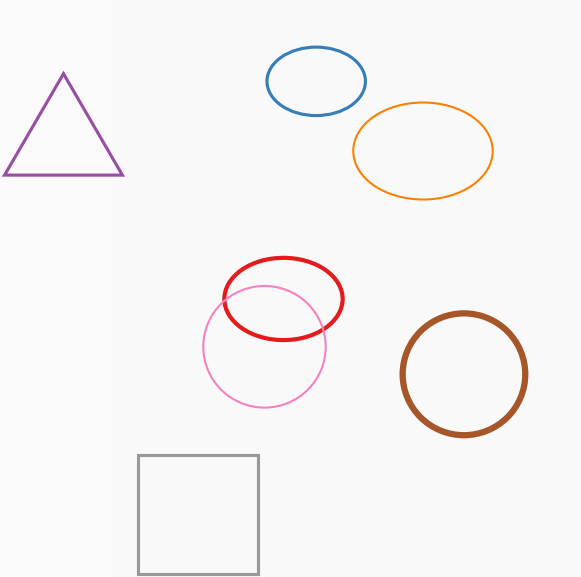[{"shape": "oval", "thickness": 2, "radius": 0.51, "center": [0.488, 0.481]}, {"shape": "oval", "thickness": 1.5, "radius": 0.42, "center": [0.544, 0.858]}, {"shape": "triangle", "thickness": 1.5, "radius": 0.59, "center": [0.109, 0.754]}, {"shape": "oval", "thickness": 1, "radius": 0.6, "center": [0.728, 0.738]}, {"shape": "circle", "thickness": 3, "radius": 0.53, "center": [0.798, 0.351]}, {"shape": "circle", "thickness": 1, "radius": 0.53, "center": [0.455, 0.399]}, {"shape": "square", "thickness": 1.5, "radius": 0.52, "center": [0.341, 0.108]}]